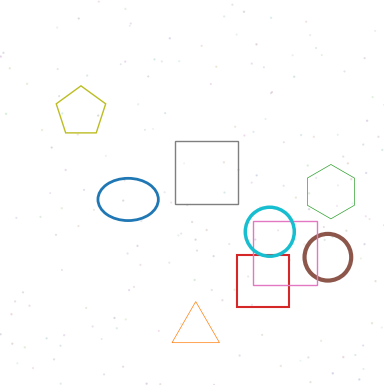[{"shape": "oval", "thickness": 2, "radius": 0.39, "center": [0.333, 0.482]}, {"shape": "triangle", "thickness": 0.5, "radius": 0.36, "center": [0.508, 0.146]}, {"shape": "hexagon", "thickness": 0.5, "radius": 0.35, "center": [0.859, 0.502]}, {"shape": "square", "thickness": 1.5, "radius": 0.34, "center": [0.683, 0.27]}, {"shape": "circle", "thickness": 3, "radius": 0.3, "center": [0.852, 0.332]}, {"shape": "square", "thickness": 1, "radius": 0.42, "center": [0.74, 0.343]}, {"shape": "square", "thickness": 1, "radius": 0.41, "center": [0.536, 0.551]}, {"shape": "pentagon", "thickness": 1, "radius": 0.34, "center": [0.21, 0.709]}, {"shape": "circle", "thickness": 2.5, "radius": 0.32, "center": [0.701, 0.398]}]